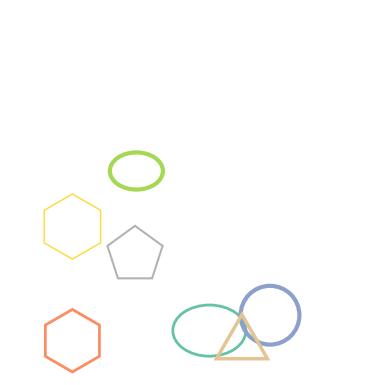[{"shape": "oval", "thickness": 2, "radius": 0.47, "center": [0.544, 0.141]}, {"shape": "hexagon", "thickness": 2, "radius": 0.41, "center": [0.188, 0.115]}, {"shape": "circle", "thickness": 3, "radius": 0.38, "center": [0.701, 0.181]}, {"shape": "oval", "thickness": 3, "radius": 0.34, "center": [0.354, 0.556]}, {"shape": "hexagon", "thickness": 1, "radius": 0.42, "center": [0.188, 0.412]}, {"shape": "triangle", "thickness": 2.5, "radius": 0.38, "center": [0.628, 0.106]}, {"shape": "pentagon", "thickness": 1.5, "radius": 0.38, "center": [0.351, 0.338]}]